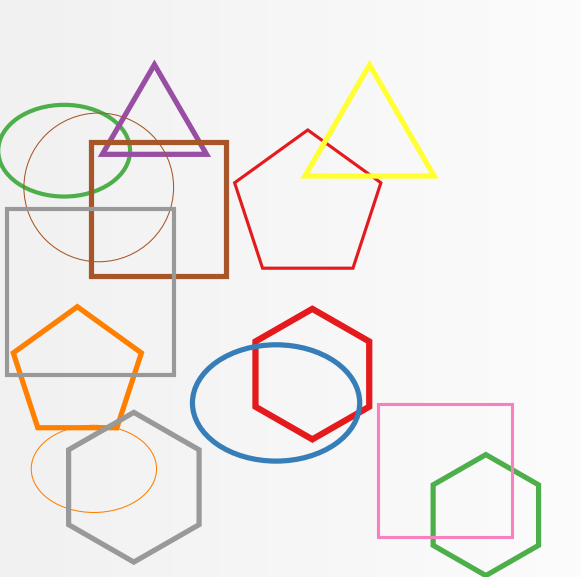[{"shape": "pentagon", "thickness": 1.5, "radius": 0.66, "center": [0.529, 0.642]}, {"shape": "hexagon", "thickness": 3, "radius": 0.56, "center": [0.537, 0.351]}, {"shape": "oval", "thickness": 2.5, "radius": 0.72, "center": [0.475, 0.301]}, {"shape": "hexagon", "thickness": 2.5, "radius": 0.52, "center": [0.836, 0.107]}, {"shape": "oval", "thickness": 2, "radius": 0.57, "center": [0.11, 0.738]}, {"shape": "triangle", "thickness": 2.5, "radius": 0.52, "center": [0.266, 0.784]}, {"shape": "pentagon", "thickness": 2.5, "radius": 0.58, "center": [0.133, 0.352]}, {"shape": "oval", "thickness": 0.5, "radius": 0.54, "center": [0.162, 0.187]}, {"shape": "triangle", "thickness": 2.5, "radius": 0.64, "center": [0.636, 0.758]}, {"shape": "circle", "thickness": 0.5, "radius": 0.64, "center": [0.17, 0.675]}, {"shape": "square", "thickness": 2.5, "radius": 0.58, "center": [0.272, 0.638]}, {"shape": "square", "thickness": 1.5, "radius": 0.58, "center": [0.765, 0.184]}, {"shape": "hexagon", "thickness": 2.5, "radius": 0.65, "center": [0.23, 0.155]}, {"shape": "square", "thickness": 2, "radius": 0.72, "center": [0.156, 0.494]}]